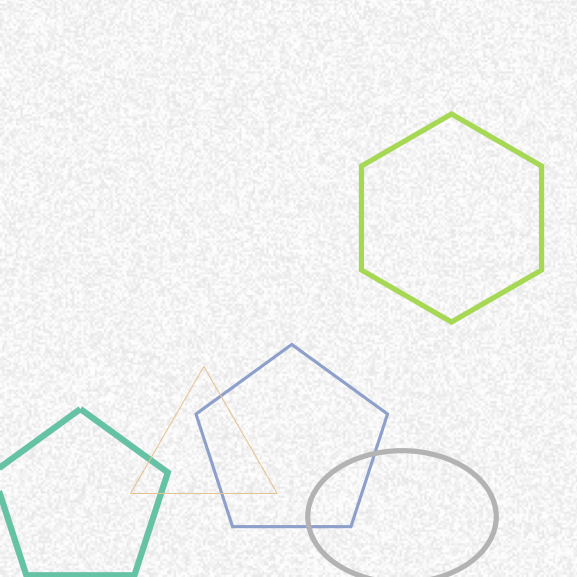[{"shape": "pentagon", "thickness": 3, "radius": 0.8, "center": [0.139, 0.132]}, {"shape": "pentagon", "thickness": 1.5, "radius": 0.87, "center": [0.505, 0.228]}, {"shape": "hexagon", "thickness": 2.5, "radius": 0.9, "center": [0.782, 0.622]}, {"shape": "triangle", "thickness": 0.5, "radius": 0.73, "center": [0.353, 0.218]}, {"shape": "oval", "thickness": 2.5, "radius": 0.82, "center": [0.696, 0.104]}]